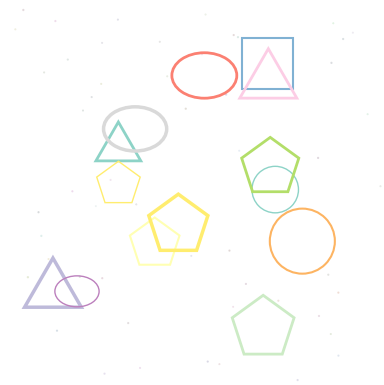[{"shape": "circle", "thickness": 1, "radius": 0.3, "center": [0.715, 0.508]}, {"shape": "triangle", "thickness": 2, "radius": 0.34, "center": [0.307, 0.616]}, {"shape": "pentagon", "thickness": 1.5, "radius": 0.34, "center": [0.402, 0.367]}, {"shape": "triangle", "thickness": 2.5, "radius": 0.43, "center": [0.138, 0.245]}, {"shape": "oval", "thickness": 2, "radius": 0.42, "center": [0.531, 0.804]}, {"shape": "square", "thickness": 1.5, "radius": 0.33, "center": [0.695, 0.836]}, {"shape": "circle", "thickness": 1.5, "radius": 0.42, "center": [0.785, 0.374]}, {"shape": "pentagon", "thickness": 2, "radius": 0.39, "center": [0.702, 0.565]}, {"shape": "triangle", "thickness": 2, "radius": 0.43, "center": [0.697, 0.788]}, {"shape": "oval", "thickness": 2.5, "radius": 0.41, "center": [0.351, 0.665]}, {"shape": "oval", "thickness": 1, "radius": 0.29, "center": [0.2, 0.243]}, {"shape": "pentagon", "thickness": 2, "radius": 0.42, "center": [0.684, 0.149]}, {"shape": "pentagon", "thickness": 2.5, "radius": 0.4, "center": [0.463, 0.415]}, {"shape": "pentagon", "thickness": 1, "radius": 0.3, "center": [0.308, 0.522]}]